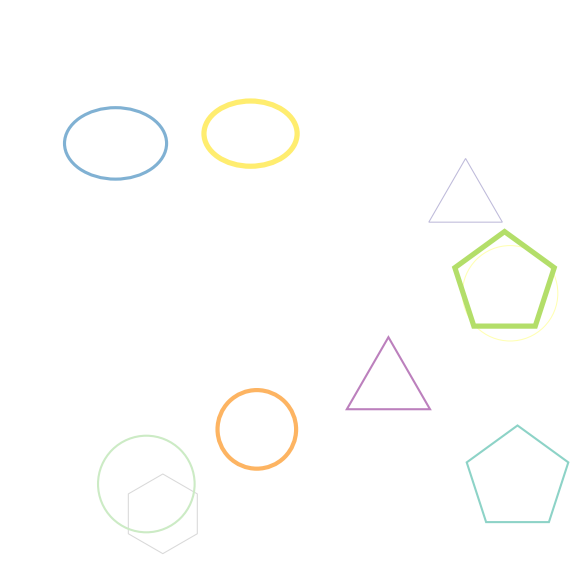[{"shape": "pentagon", "thickness": 1, "radius": 0.46, "center": [0.896, 0.17]}, {"shape": "circle", "thickness": 0.5, "radius": 0.41, "center": [0.883, 0.491]}, {"shape": "triangle", "thickness": 0.5, "radius": 0.37, "center": [0.806, 0.651]}, {"shape": "oval", "thickness": 1.5, "radius": 0.44, "center": [0.2, 0.751]}, {"shape": "circle", "thickness": 2, "radius": 0.34, "center": [0.445, 0.256]}, {"shape": "pentagon", "thickness": 2.5, "radius": 0.45, "center": [0.874, 0.508]}, {"shape": "hexagon", "thickness": 0.5, "radius": 0.34, "center": [0.282, 0.109]}, {"shape": "triangle", "thickness": 1, "radius": 0.42, "center": [0.673, 0.332]}, {"shape": "circle", "thickness": 1, "radius": 0.42, "center": [0.253, 0.161]}, {"shape": "oval", "thickness": 2.5, "radius": 0.4, "center": [0.434, 0.768]}]